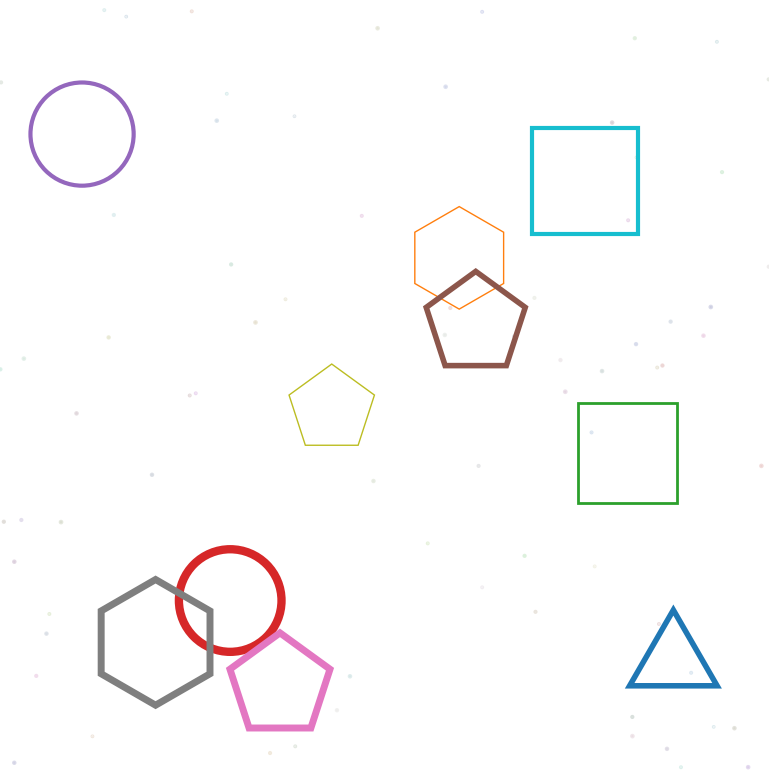[{"shape": "triangle", "thickness": 2, "radius": 0.33, "center": [0.874, 0.142]}, {"shape": "hexagon", "thickness": 0.5, "radius": 0.33, "center": [0.596, 0.665]}, {"shape": "square", "thickness": 1, "radius": 0.32, "center": [0.815, 0.412]}, {"shape": "circle", "thickness": 3, "radius": 0.33, "center": [0.299, 0.22]}, {"shape": "circle", "thickness": 1.5, "radius": 0.34, "center": [0.107, 0.826]}, {"shape": "pentagon", "thickness": 2, "radius": 0.34, "center": [0.618, 0.58]}, {"shape": "pentagon", "thickness": 2.5, "radius": 0.34, "center": [0.364, 0.11]}, {"shape": "hexagon", "thickness": 2.5, "radius": 0.41, "center": [0.202, 0.166]}, {"shape": "pentagon", "thickness": 0.5, "radius": 0.29, "center": [0.431, 0.469]}, {"shape": "square", "thickness": 1.5, "radius": 0.34, "center": [0.76, 0.765]}]